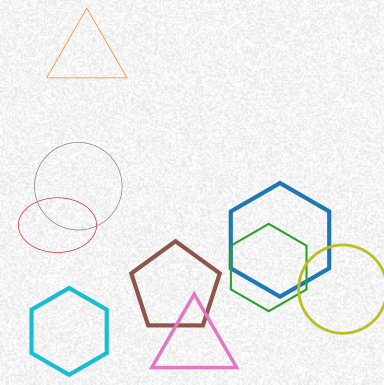[{"shape": "hexagon", "thickness": 3, "radius": 0.74, "center": [0.727, 0.377]}, {"shape": "triangle", "thickness": 0.5, "radius": 0.6, "center": [0.226, 0.858]}, {"shape": "hexagon", "thickness": 1.5, "radius": 0.57, "center": [0.698, 0.305]}, {"shape": "oval", "thickness": 0.5, "radius": 0.51, "center": [0.149, 0.415]}, {"shape": "pentagon", "thickness": 3, "radius": 0.6, "center": [0.456, 0.253]}, {"shape": "triangle", "thickness": 2.5, "radius": 0.64, "center": [0.504, 0.109]}, {"shape": "circle", "thickness": 0.5, "radius": 0.57, "center": [0.203, 0.516]}, {"shape": "circle", "thickness": 2, "radius": 0.57, "center": [0.89, 0.249]}, {"shape": "hexagon", "thickness": 3, "radius": 0.56, "center": [0.18, 0.139]}]